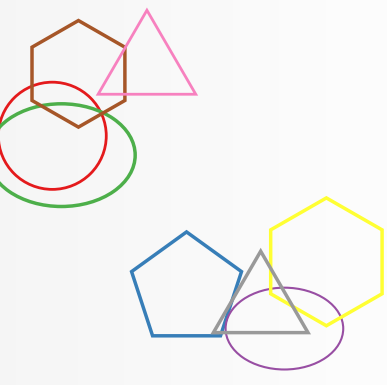[{"shape": "circle", "thickness": 2, "radius": 0.7, "center": [0.135, 0.647]}, {"shape": "pentagon", "thickness": 2.5, "radius": 0.75, "center": [0.481, 0.248]}, {"shape": "oval", "thickness": 2.5, "radius": 0.95, "center": [0.158, 0.597]}, {"shape": "oval", "thickness": 1.5, "radius": 0.76, "center": [0.734, 0.147]}, {"shape": "hexagon", "thickness": 2.5, "radius": 0.83, "center": [0.842, 0.32]}, {"shape": "hexagon", "thickness": 2.5, "radius": 0.69, "center": [0.202, 0.808]}, {"shape": "triangle", "thickness": 2, "radius": 0.73, "center": [0.379, 0.828]}, {"shape": "triangle", "thickness": 2.5, "radius": 0.7, "center": [0.673, 0.207]}]